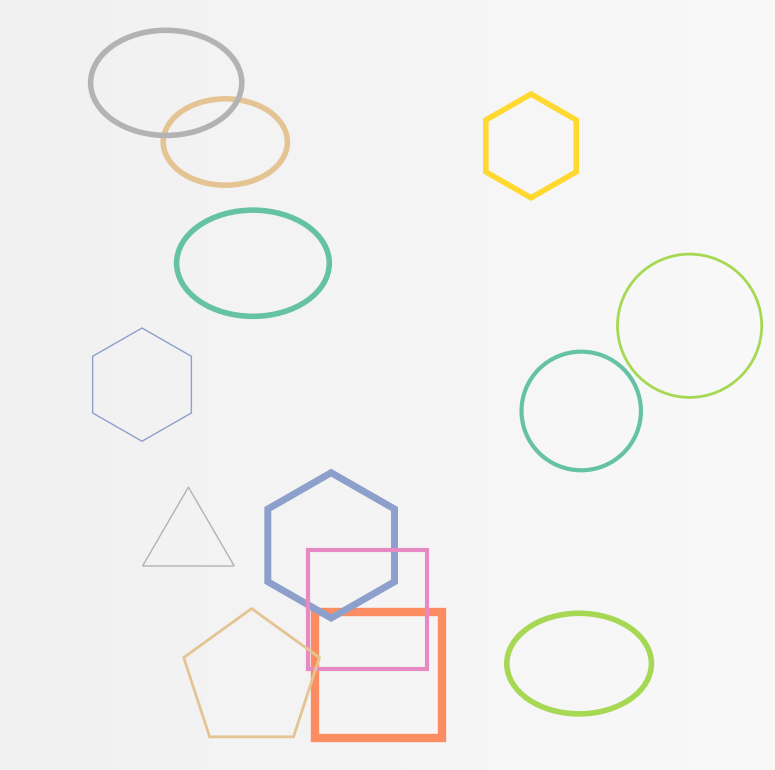[{"shape": "circle", "thickness": 1.5, "radius": 0.39, "center": [0.75, 0.466]}, {"shape": "oval", "thickness": 2, "radius": 0.49, "center": [0.326, 0.658]}, {"shape": "square", "thickness": 3, "radius": 0.41, "center": [0.489, 0.123]}, {"shape": "hexagon", "thickness": 2.5, "radius": 0.47, "center": [0.427, 0.292]}, {"shape": "hexagon", "thickness": 0.5, "radius": 0.37, "center": [0.183, 0.5]}, {"shape": "square", "thickness": 1.5, "radius": 0.38, "center": [0.474, 0.208]}, {"shape": "circle", "thickness": 1, "radius": 0.47, "center": [0.89, 0.577]}, {"shape": "oval", "thickness": 2, "radius": 0.47, "center": [0.747, 0.138]}, {"shape": "hexagon", "thickness": 2, "radius": 0.34, "center": [0.685, 0.81]}, {"shape": "oval", "thickness": 2, "radius": 0.4, "center": [0.291, 0.816]}, {"shape": "pentagon", "thickness": 1, "radius": 0.46, "center": [0.325, 0.118]}, {"shape": "triangle", "thickness": 0.5, "radius": 0.34, "center": [0.243, 0.299]}, {"shape": "oval", "thickness": 2, "radius": 0.49, "center": [0.214, 0.892]}]